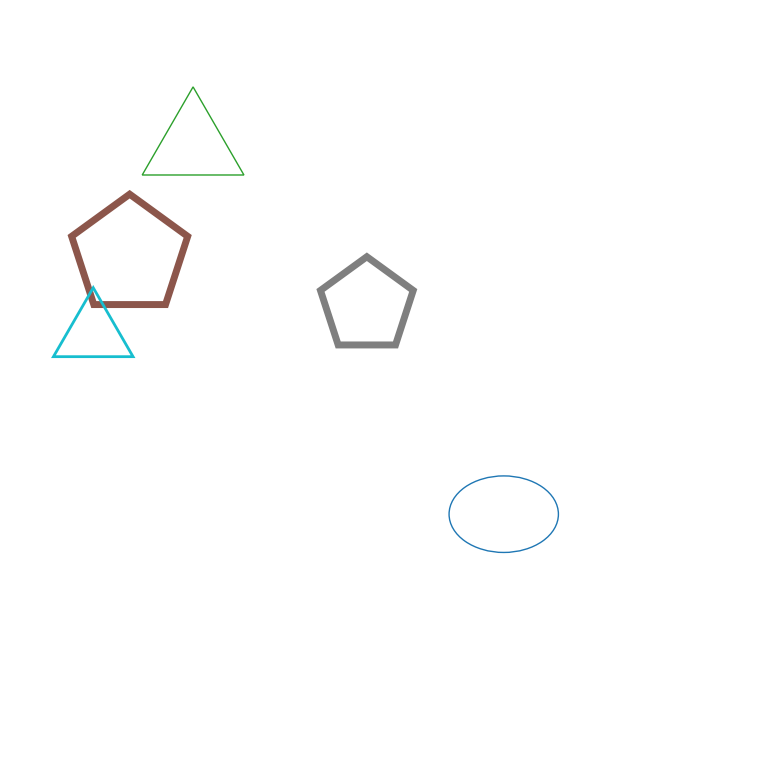[{"shape": "oval", "thickness": 0.5, "radius": 0.35, "center": [0.654, 0.332]}, {"shape": "triangle", "thickness": 0.5, "radius": 0.38, "center": [0.251, 0.811]}, {"shape": "pentagon", "thickness": 2.5, "radius": 0.4, "center": [0.168, 0.669]}, {"shape": "pentagon", "thickness": 2.5, "radius": 0.32, "center": [0.476, 0.603]}, {"shape": "triangle", "thickness": 1, "radius": 0.3, "center": [0.121, 0.567]}]